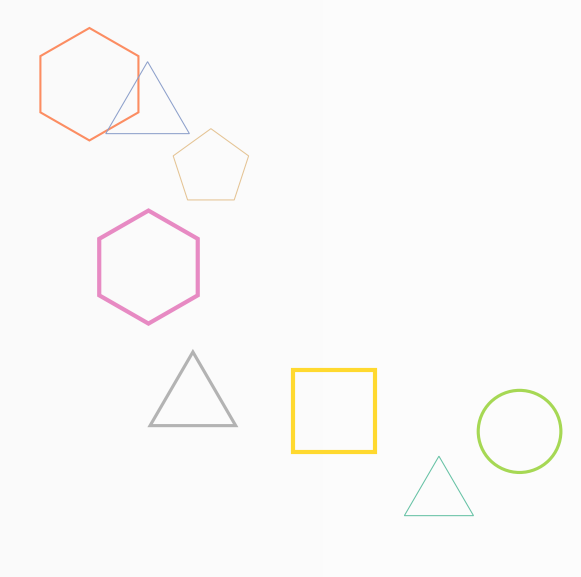[{"shape": "triangle", "thickness": 0.5, "radius": 0.34, "center": [0.755, 0.141]}, {"shape": "hexagon", "thickness": 1, "radius": 0.49, "center": [0.154, 0.853]}, {"shape": "triangle", "thickness": 0.5, "radius": 0.42, "center": [0.254, 0.809]}, {"shape": "hexagon", "thickness": 2, "radius": 0.49, "center": [0.255, 0.537]}, {"shape": "circle", "thickness": 1.5, "radius": 0.36, "center": [0.894, 0.252]}, {"shape": "square", "thickness": 2, "radius": 0.36, "center": [0.575, 0.288]}, {"shape": "pentagon", "thickness": 0.5, "radius": 0.34, "center": [0.363, 0.708]}, {"shape": "triangle", "thickness": 1.5, "radius": 0.43, "center": [0.332, 0.305]}]